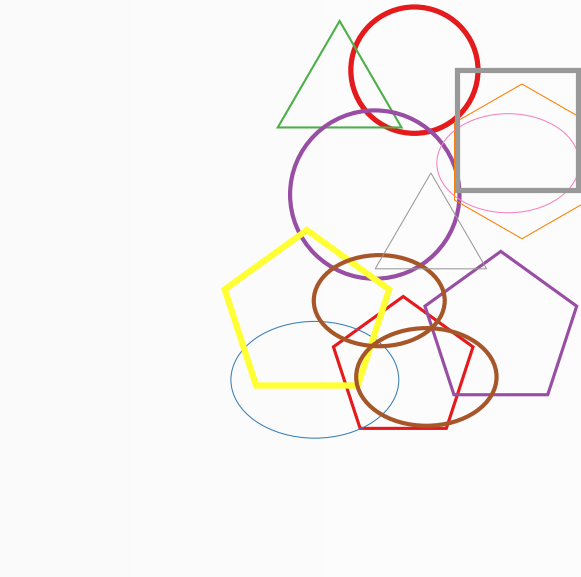[{"shape": "pentagon", "thickness": 1.5, "radius": 0.63, "center": [0.694, 0.359]}, {"shape": "circle", "thickness": 2.5, "radius": 0.55, "center": [0.713, 0.878]}, {"shape": "oval", "thickness": 0.5, "radius": 0.72, "center": [0.542, 0.341]}, {"shape": "triangle", "thickness": 1, "radius": 0.61, "center": [0.584, 0.84]}, {"shape": "pentagon", "thickness": 1.5, "radius": 0.69, "center": [0.862, 0.427]}, {"shape": "circle", "thickness": 2, "radius": 0.73, "center": [0.645, 0.662]}, {"shape": "hexagon", "thickness": 0.5, "radius": 0.67, "center": [0.898, 0.72]}, {"shape": "pentagon", "thickness": 3, "radius": 0.74, "center": [0.528, 0.452]}, {"shape": "oval", "thickness": 2, "radius": 0.56, "center": [0.652, 0.478]}, {"shape": "oval", "thickness": 2, "radius": 0.6, "center": [0.734, 0.346]}, {"shape": "oval", "thickness": 0.5, "radius": 0.61, "center": [0.874, 0.716]}, {"shape": "square", "thickness": 2.5, "radius": 0.52, "center": [0.89, 0.774]}, {"shape": "triangle", "thickness": 0.5, "radius": 0.55, "center": [0.741, 0.589]}]